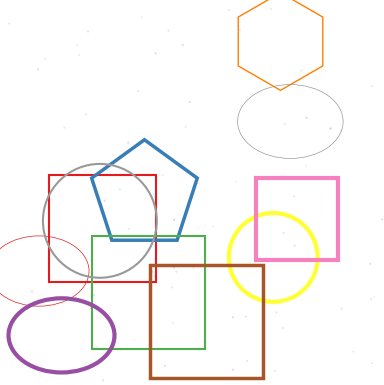[{"shape": "square", "thickness": 1.5, "radius": 0.7, "center": [0.267, 0.406]}, {"shape": "oval", "thickness": 0.5, "radius": 0.65, "center": [0.101, 0.296]}, {"shape": "pentagon", "thickness": 2.5, "radius": 0.72, "center": [0.375, 0.493]}, {"shape": "square", "thickness": 1.5, "radius": 0.73, "center": [0.385, 0.24]}, {"shape": "oval", "thickness": 3, "radius": 0.69, "center": [0.16, 0.129]}, {"shape": "hexagon", "thickness": 1, "radius": 0.63, "center": [0.729, 0.892]}, {"shape": "circle", "thickness": 3, "radius": 0.58, "center": [0.71, 0.331]}, {"shape": "square", "thickness": 2.5, "radius": 0.73, "center": [0.537, 0.166]}, {"shape": "square", "thickness": 3, "radius": 0.53, "center": [0.772, 0.431]}, {"shape": "circle", "thickness": 1.5, "radius": 0.74, "center": [0.259, 0.426]}, {"shape": "oval", "thickness": 0.5, "radius": 0.69, "center": [0.754, 0.684]}]